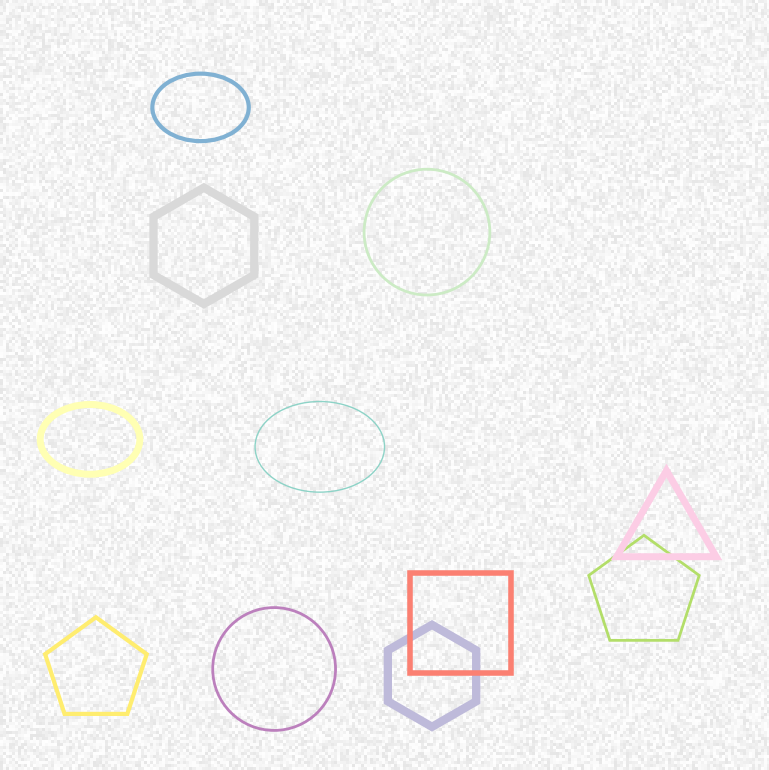[{"shape": "oval", "thickness": 0.5, "radius": 0.42, "center": [0.415, 0.42]}, {"shape": "oval", "thickness": 2.5, "radius": 0.32, "center": [0.117, 0.429]}, {"shape": "hexagon", "thickness": 3, "radius": 0.33, "center": [0.561, 0.122]}, {"shape": "square", "thickness": 2, "radius": 0.33, "center": [0.598, 0.191]}, {"shape": "oval", "thickness": 1.5, "radius": 0.31, "center": [0.26, 0.861]}, {"shape": "pentagon", "thickness": 1, "radius": 0.38, "center": [0.836, 0.229]}, {"shape": "triangle", "thickness": 2.5, "radius": 0.37, "center": [0.866, 0.314]}, {"shape": "hexagon", "thickness": 3, "radius": 0.38, "center": [0.265, 0.681]}, {"shape": "circle", "thickness": 1, "radius": 0.4, "center": [0.356, 0.131]}, {"shape": "circle", "thickness": 1, "radius": 0.41, "center": [0.555, 0.699]}, {"shape": "pentagon", "thickness": 1.5, "radius": 0.35, "center": [0.125, 0.129]}]